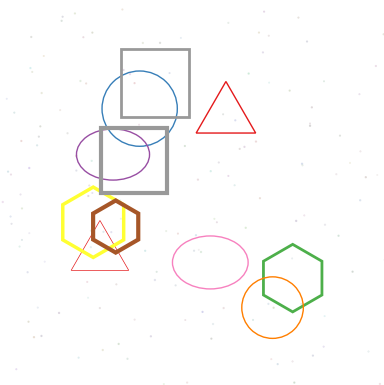[{"shape": "triangle", "thickness": 1, "radius": 0.45, "center": [0.587, 0.699]}, {"shape": "triangle", "thickness": 0.5, "radius": 0.43, "center": [0.26, 0.341]}, {"shape": "circle", "thickness": 1, "radius": 0.49, "center": [0.363, 0.718]}, {"shape": "hexagon", "thickness": 2, "radius": 0.44, "center": [0.76, 0.278]}, {"shape": "oval", "thickness": 1, "radius": 0.47, "center": [0.294, 0.599]}, {"shape": "circle", "thickness": 1, "radius": 0.4, "center": [0.708, 0.201]}, {"shape": "hexagon", "thickness": 2.5, "radius": 0.46, "center": [0.242, 0.423]}, {"shape": "hexagon", "thickness": 3, "radius": 0.34, "center": [0.3, 0.412]}, {"shape": "oval", "thickness": 1, "radius": 0.49, "center": [0.546, 0.318]}, {"shape": "square", "thickness": 2, "radius": 0.44, "center": [0.403, 0.784]}, {"shape": "square", "thickness": 3, "radius": 0.42, "center": [0.348, 0.582]}]